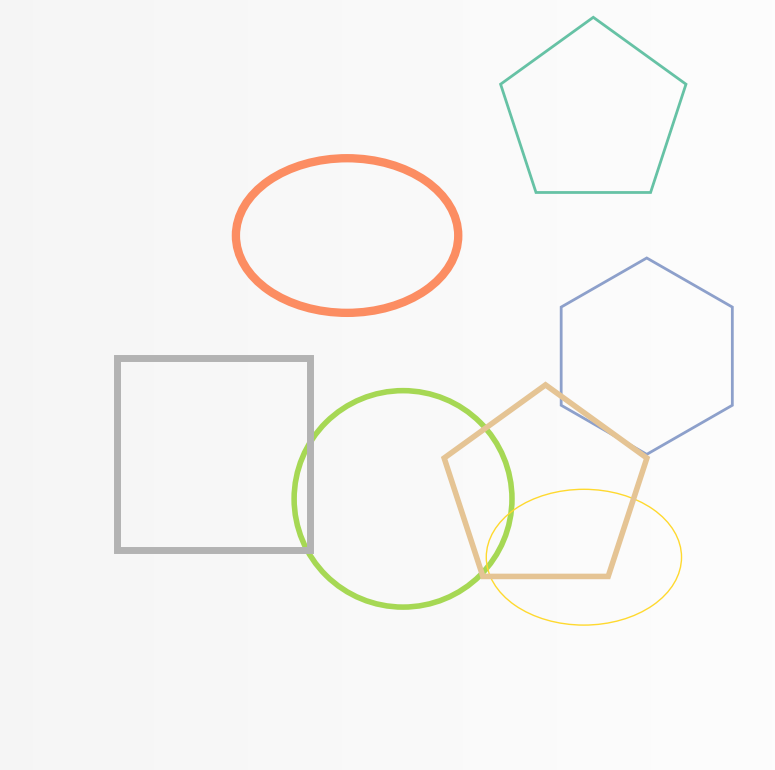[{"shape": "pentagon", "thickness": 1, "radius": 0.63, "center": [0.766, 0.852]}, {"shape": "oval", "thickness": 3, "radius": 0.72, "center": [0.448, 0.694]}, {"shape": "hexagon", "thickness": 1, "radius": 0.64, "center": [0.835, 0.537]}, {"shape": "circle", "thickness": 2, "radius": 0.7, "center": [0.52, 0.352]}, {"shape": "oval", "thickness": 0.5, "radius": 0.63, "center": [0.753, 0.276]}, {"shape": "pentagon", "thickness": 2, "radius": 0.69, "center": [0.704, 0.363]}, {"shape": "square", "thickness": 2.5, "radius": 0.62, "center": [0.276, 0.411]}]